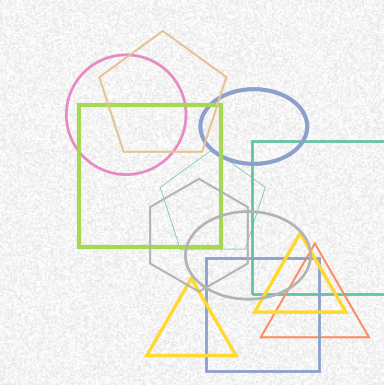[{"shape": "pentagon", "thickness": 0.5, "radius": 0.72, "center": [0.553, 0.469]}, {"shape": "square", "thickness": 2, "radius": 0.99, "center": [0.852, 0.434]}, {"shape": "triangle", "thickness": 1.5, "radius": 0.81, "center": [0.818, 0.205]}, {"shape": "oval", "thickness": 3, "radius": 0.69, "center": [0.659, 0.671]}, {"shape": "square", "thickness": 2, "radius": 0.73, "center": [0.682, 0.183]}, {"shape": "circle", "thickness": 2, "radius": 0.78, "center": [0.328, 0.702]}, {"shape": "square", "thickness": 3, "radius": 0.92, "center": [0.39, 0.544]}, {"shape": "triangle", "thickness": 2.5, "radius": 0.68, "center": [0.78, 0.258]}, {"shape": "triangle", "thickness": 2.5, "radius": 0.67, "center": [0.497, 0.143]}, {"shape": "pentagon", "thickness": 1.5, "radius": 0.87, "center": [0.423, 0.746]}, {"shape": "hexagon", "thickness": 1.5, "radius": 0.73, "center": [0.517, 0.389]}, {"shape": "oval", "thickness": 2, "radius": 0.81, "center": [0.644, 0.337]}]